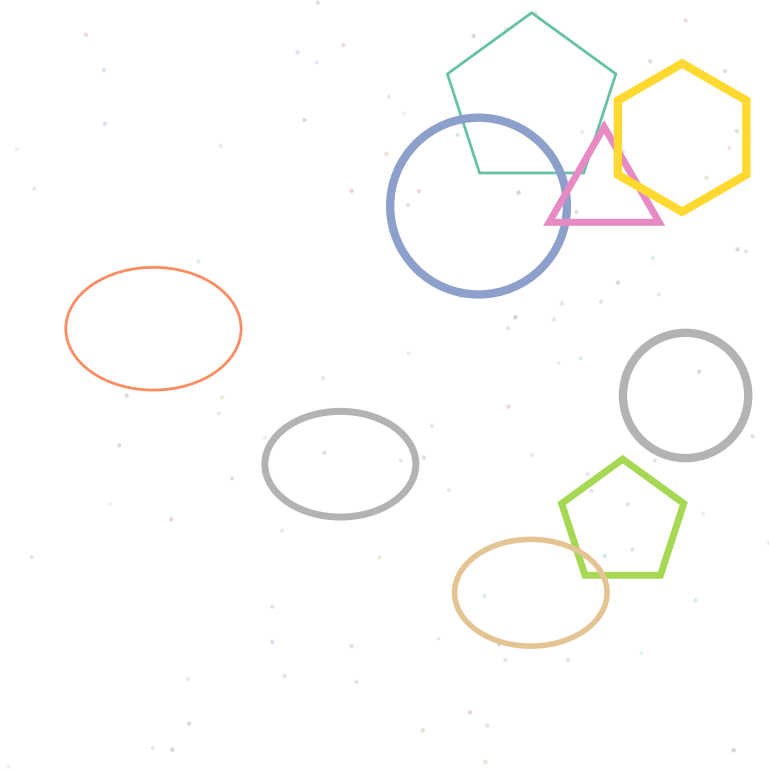[{"shape": "pentagon", "thickness": 1, "radius": 0.58, "center": [0.69, 0.868]}, {"shape": "oval", "thickness": 1, "radius": 0.57, "center": [0.199, 0.573]}, {"shape": "circle", "thickness": 3, "radius": 0.57, "center": [0.621, 0.732]}, {"shape": "triangle", "thickness": 2.5, "radius": 0.41, "center": [0.785, 0.753]}, {"shape": "pentagon", "thickness": 2.5, "radius": 0.42, "center": [0.809, 0.32]}, {"shape": "hexagon", "thickness": 3, "radius": 0.48, "center": [0.886, 0.821]}, {"shape": "oval", "thickness": 2, "radius": 0.5, "center": [0.689, 0.23]}, {"shape": "oval", "thickness": 2.5, "radius": 0.49, "center": [0.442, 0.397]}, {"shape": "circle", "thickness": 3, "radius": 0.41, "center": [0.89, 0.486]}]